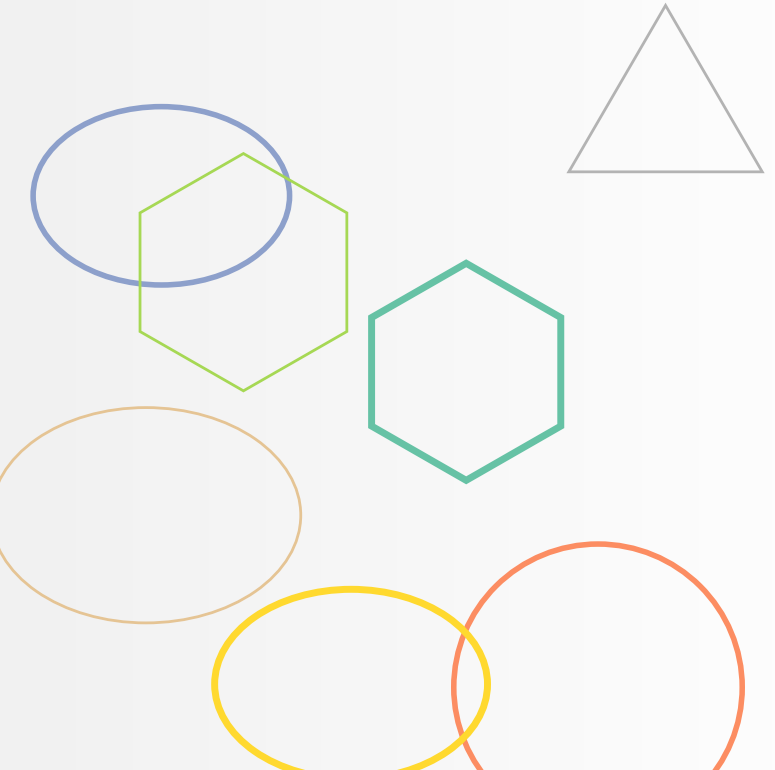[{"shape": "hexagon", "thickness": 2.5, "radius": 0.7, "center": [0.602, 0.517]}, {"shape": "circle", "thickness": 2, "radius": 0.93, "center": [0.772, 0.107]}, {"shape": "oval", "thickness": 2, "radius": 0.83, "center": [0.208, 0.746]}, {"shape": "hexagon", "thickness": 1, "radius": 0.77, "center": [0.314, 0.646]}, {"shape": "oval", "thickness": 2.5, "radius": 0.88, "center": [0.453, 0.111]}, {"shape": "oval", "thickness": 1, "radius": 1.0, "center": [0.188, 0.331]}, {"shape": "triangle", "thickness": 1, "radius": 0.72, "center": [0.859, 0.849]}]